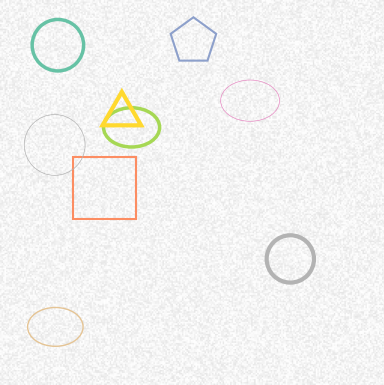[{"shape": "circle", "thickness": 2.5, "radius": 0.33, "center": [0.15, 0.883]}, {"shape": "square", "thickness": 1.5, "radius": 0.41, "center": [0.272, 0.512]}, {"shape": "pentagon", "thickness": 1.5, "radius": 0.31, "center": [0.502, 0.893]}, {"shape": "oval", "thickness": 0.5, "radius": 0.38, "center": [0.65, 0.739]}, {"shape": "oval", "thickness": 2.5, "radius": 0.36, "center": [0.342, 0.669]}, {"shape": "triangle", "thickness": 3, "radius": 0.29, "center": [0.316, 0.703]}, {"shape": "oval", "thickness": 1, "radius": 0.36, "center": [0.144, 0.151]}, {"shape": "circle", "thickness": 3, "radius": 0.31, "center": [0.754, 0.327]}, {"shape": "circle", "thickness": 0.5, "radius": 0.39, "center": [0.142, 0.624]}]